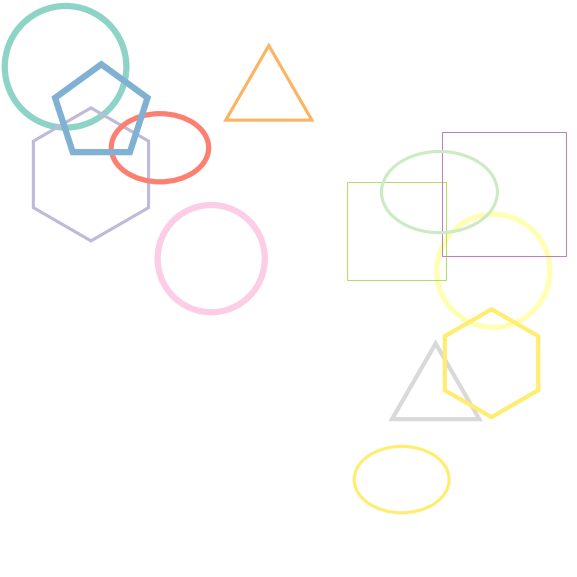[{"shape": "circle", "thickness": 3, "radius": 0.53, "center": [0.114, 0.884]}, {"shape": "circle", "thickness": 2.5, "radius": 0.49, "center": [0.854, 0.53]}, {"shape": "hexagon", "thickness": 1.5, "radius": 0.58, "center": [0.158, 0.697]}, {"shape": "oval", "thickness": 2.5, "radius": 0.42, "center": [0.277, 0.743]}, {"shape": "pentagon", "thickness": 3, "radius": 0.42, "center": [0.175, 0.804]}, {"shape": "triangle", "thickness": 1.5, "radius": 0.43, "center": [0.465, 0.834]}, {"shape": "square", "thickness": 0.5, "radius": 0.43, "center": [0.687, 0.599]}, {"shape": "circle", "thickness": 3, "radius": 0.46, "center": [0.366, 0.551]}, {"shape": "triangle", "thickness": 2, "radius": 0.44, "center": [0.754, 0.317]}, {"shape": "square", "thickness": 0.5, "radius": 0.54, "center": [0.873, 0.663]}, {"shape": "oval", "thickness": 1.5, "radius": 0.5, "center": [0.761, 0.667]}, {"shape": "oval", "thickness": 1.5, "radius": 0.41, "center": [0.696, 0.169]}, {"shape": "hexagon", "thickness": 2, "radius": 0.47, "center": [0.851, 0.37]}]